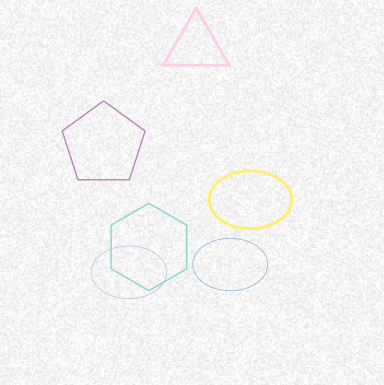[{"shape": "hexagon", "thickness": 1, "radius": 0.57, "center": [0.387, 0.358]}, {"shape": "oval", "thickness": 0.5, "radius": 0.49, "center": [0.335, 0.293]}, {"shape": "oval", "thickness": 0.5, "radius": 0.49, "center": [0.598, 0.313]}, {"shape": "triangle", "thickness": 2, "radius": 0.49, "center": [0.51, 0.88]}, {"shape": "pentagon", "thickness": 1, "radius": 0.57, "center": [0.269, 0.625]}, {"shape": "oval", "thickness": 2, "radius": 0.54, "center": [0.651, 0.481]}]